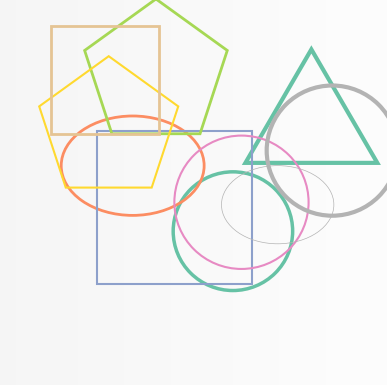[{"shape": "triangle", "thickness": 3, "radius": 0.98, "center": [0.804, 0.675]}, {"shape": "circle", "thickness": 2.5, "radius": 0.77, "center": [0.601, 0.4]}, {"shape": "oval", "thickness": 2, "radius": 0.92, "center": [0.342, 0.57]}, {"shape": "square", "thickness": 1.5, "radius": 1.0, "center": [0.45, 0.461]}, {"shape": "circle", "thickness": 1.5, "radius": 0.87, "center": [0.623, 0.475]}, {"shape": "pentagon", "thickness": 2, "radius": 0.97, "center": [0.402, 0.809]}, {"shape": "pentagon", "thickness": 1.5, "radius": 0.94, "center": [0.281, 0.665]}, {"shape": "square", "thickness": 2, "radius": 0.7, "center": [0.271, 0.792]}, {"shape": "circle", "thickness": 3, "radius": 0.85, "center": [0.857, 0.609]}, {"shape": "oval", "thickness": 0.5, "radius": 0.73, "center": [0.717, 0.468]}]